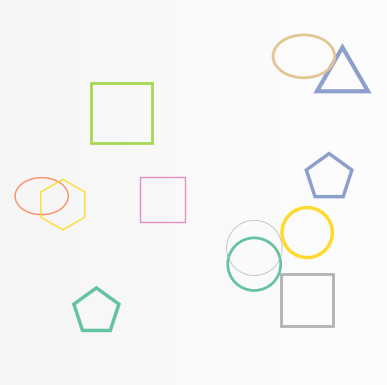[{"shape": "circle", "thickness": 2, "radius": 0.34, "center": [0.656, 0.314]}, {"shape": "pentagon", "thickness": 2.5, "radius": 0.31, "center": [0.249, 0.191]}, {"shape": "oval", "thickness": 1, "radius": 0.34, "center": [0.108, 0.49]}, {"shape": "pentagon", "thickness": 2.5, "radius": 0.31, "center": [0.849, 0.539]}, {"shape": "triangle", "thickness": 3, "radius": 0.38, "center": [0.884, 0.801]}, {"shape": "square", "thickness": 1, "radius": 0.29, "center": [0.419, 0.483]}, {"shape": "square", "thickness": 2, "radius": 0.39, "center": [0.313, 0.706]}, {"shape": "circle", "thickness": 2.5, "radius": 0.32, "center": [0.793, 0.396]}, {"shape": "hexagon", "thickness": 1, "radius": 0.33, "center": [0.162, 0.469]}, {"shape": "oval", "thickness": 2, "radius": 0.4, "center": [0.784, 0.854]}, {"shape": "square", "thickness": 2, "radius": 0.34, "center": [0.792, 0.222]}, {"shape": "circle", "thickness": 0.5, "radius": 0.36, "center": [0.656, 0.356]}]